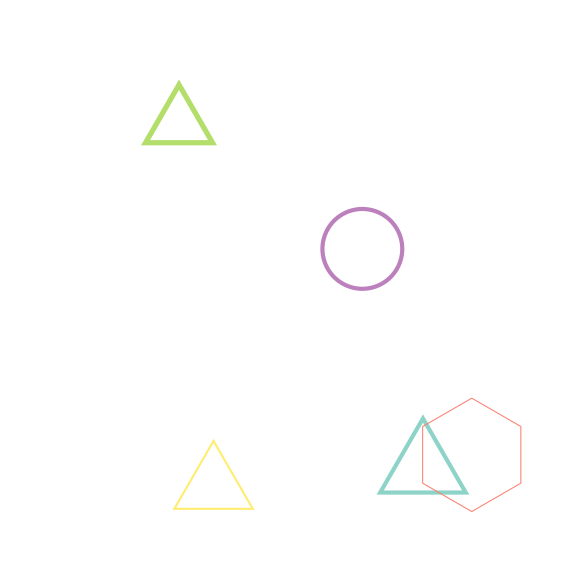[{"shape": "triangle", "thickness": 2, "radius": 0.43, "center": [0.732, 0.189]}, {"shape": "hexagon", "thickness": 0.5, "radius": 0.49, "center": [0.817, 0.212]}, {"shape": "triangle", "thickness": 2.5, "radius": 0.33, "center": [0.31, 0.785]}, {"shape": "circle", "thickness": 2, "radius": 0.35, "center": [0.627, 0.568]}, {"shape": "triangle", "thickness": 1, "radius": 0.39, "center": [0.37, 0.157]}]